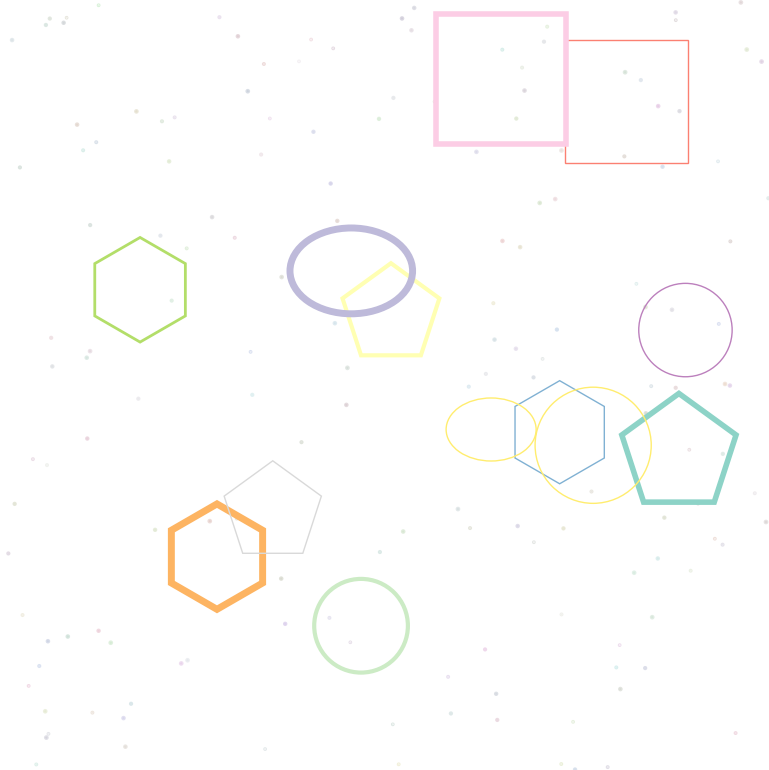[{"shape": "pentagon", "thickness": 2, "radius": 0.39, "center": [0.882, 0.411]}, {"shape": "pentagon", "thickness": 1.5, "radius": 0.33, "center": [0.508, 0.592]}, {"shape": "oval", "thickness": 2.5, "radius": 0.4, "center": [0.456, 0.648]}, {"shape": "square", "thickness": 0.5, "radius": 0.4, "center": [0.814, 0.868]}, {"shape": "hexagon", "thickness": 0.5, "radius": 0.33, "center": [0.727, 0.439]}, {"shape": "hexagon", "thickness": 2.5, "radius": 0.34, "center": [0.282, 0.277]}, {"shape": "hexagon", "thickness": 1, "radius": 0.34, "center": [0.182, 0.624]}, {"shape": "square", "thickness": 2, "radius": 0.42, "center": [0.65, 0.897]}, {"shape": "pentagon", "thickness": 0.5, "radius": 0.33, "center": [0.354, 0.335]}, {"shape": "circle", "thickness": 0.5, "radius": 0.3, "center": [0.89, 0.571]}, {"shape": "circle", "thickness": 1.5, "radius": 0.3, "center": [0.469, 0.187]}, {"shape": "oval", "thickness": 0.5, "radius": 0.29, "center": [0.638, 0.442]}, {"shape": "circle", "thickness": 0.5, "radius": 0.38, "center": [0.77, 0.422]}]